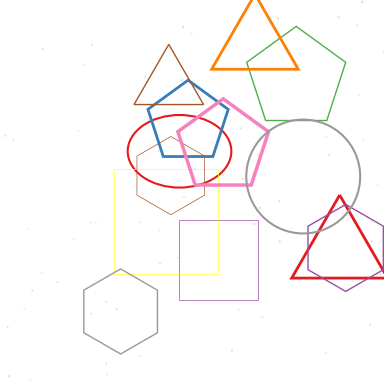[{"shape": "oval", "thickness": 1.5, "radius": 0.67, "center": [0.466, 0.607]}, {"shape": "triangle", "thickness": 2, "radius": 0.72, "center": [0.882, 0.35]}, {"shape": "pentagon", "thickness": 2, "radius": 0.55, "center": [0.489, 0.682]}, {"shape": "pentagon", "thickness": 1, "radius": 0.68, "center": [0.769, 0.796]}, {"shape": "square", "thickness": 0.5, "radius": 0.52, "center": [0.568, 0.325]}, {"shape": "hexagon", "thickness": 1, "radius": 0.56, "center": [0.898, 0.356]}, {"shape": "triangle", "thickness": 2, "radius": 0.65, "center": [0.662, 0.885]}, {"shape": "square", "thickness": 0.5, "radius": 0.68, "center": [0.431, 0.425]}, {"shape": "hexagon", "thickness": 0.5, "radius": 0.51, "center": [0.444, 0.544]}, {"shape": "triangle", "thickness": 1, "radius": 0.52, "center": [0.438, 0.781]}, {"shape": "pentagon", "thickness": 2.5, "radius": 0.62, "center": [0.58, 0.62]}, {"shape": "circle", "thickness": 1.5, "radius": 0.74, "center": [0.788, 0.541]}, {"shape": "hexagon", "thickness": 1, "radius": 0.55, "center": [0.313, 0.191]}]